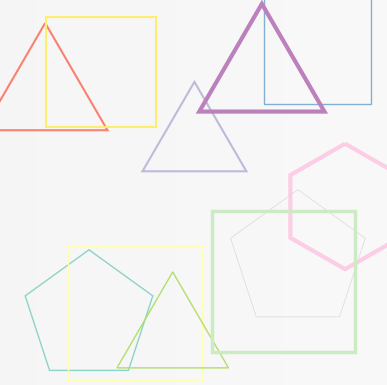[{"shape": "pentagon", "thickness": 1, "radius": 0.87, "center": [0.23, 0.178]}, {"shape": "square", "thickness": 1, "radius": 0.87, "center": [0.347, 0.187]}, {"shape": "triangle", "thickness": 1.5, "radius": 0.77, "center": [0.502, 0.633]}, {"shape": "triangle", "thickness": 1.5, "radius": 0.93, "center": [0.117, 0.755]}, {"shape": "square", "thickness": 1, "radius": 0.69, "center": [0.818, 0.867]}, {"shape": "triangle", "thickness": 1, "radius": 0.83, "center": [0.446, 0.128]}, {"shape": "hexagon", "thickness": 3, "radius": 0.81, "center": [0.891, 0.464]}, {"shape": "pentagon", "thickness": 0.5, "radius": 0.91, "center": [0.769, 0.325]}, {"shape": "triangle", "thickness": 3, "radius": 0.93, "center": [0.676, 0.803]}, {"shape": "square", "thickness": 2.5, "radius": 0.92, "center": [0.731, 0.269]}, {"shape": "square", "thickness": 1.5, "radius": 0.71, "center": [0.261, 0.812]}]